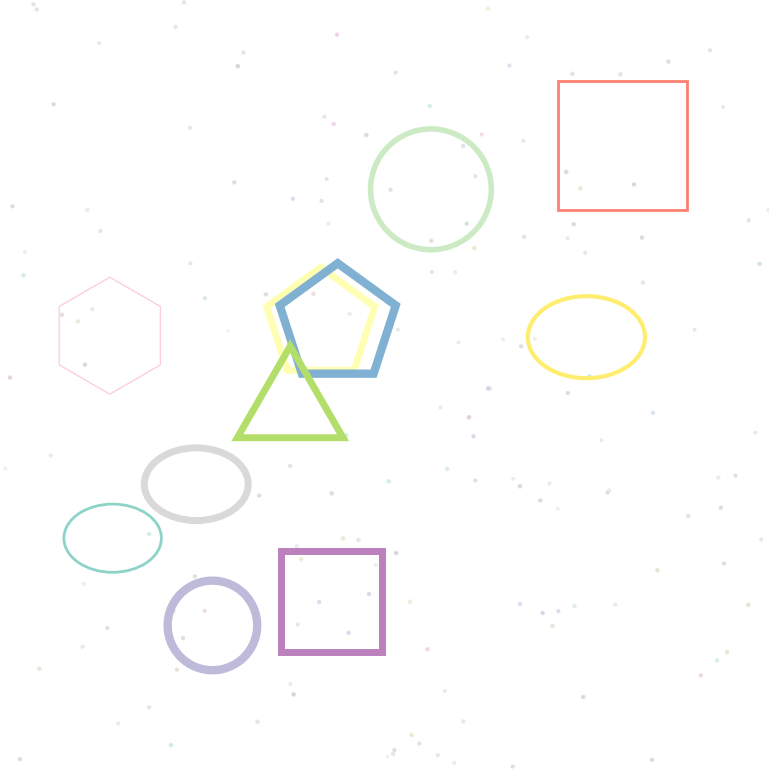[{"shape": "oval", "thickness": 1, "radius": 0.32, "center": [0.146, 0.301]}, {"shape": "pentagon", "thickness": 2.5, "radius": 0.37, "center": [0.416, 0.579]}, {"shape": "circle", "thickness": 3, "radius": 0.29, "center": [0.276, 0.188]}, {"shape": "square", "thickness": 1, "radius": 0.42, "center": [0.809, 0.811]}, {"shape": "pentagon", "thickness": 3, "radius": 0.4, "center": [0.439, 0.579]}, {"shape": "triangle", "thickness": 2.5, "radius": 0.4, "center": [0.377, 0.471]}, {"shape": "hexagon", "thickness": 0.5, "radius": 0.38, "center": [0.143, 0.564]}, {"shape": "oval", "thickness": 2.5, "radius": 0.34, "center": [0.255, 0.371]}, {"shape": "square", "thickness": 2.5, "radius": 0.33, "center": [0.43, 0.219]}, {"shape": "circle", "thickness": 2, "radius": 0.39, "center": [0.56, 0.754]}, {"shape": "oval", "thickness": 1.5, "radius": 0.38, "center": [0.762, 0.562]}]